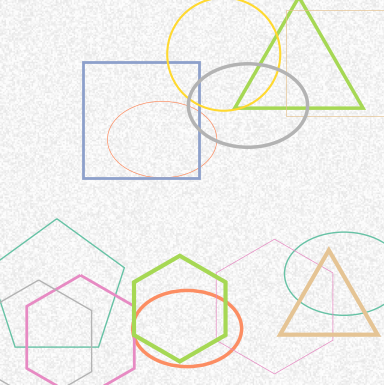[{"shape": "pentagon", "thickness": 1, "radius": 0.92, "center": [0.148, 0.248]}, {"shape": "oval", "thickness": 1, "radius": 0.77, "center": [0.893, 0.289]}, {"shape": "oval", "thickness": 0.5, "radius": 0.71, "center": [0.421, 0.637]}, {"shape": "oval", "thickness": 2.5, "radius": 0.71, "center": [0.486, 0.147]}, {"shape": "square", "thickness": 2, "radius": 0.75, "center": [0.365, 0.689]}, {"shape": "hexagon", "thickness": 2, "radius": 0.81, "center": [0.209, 0.124]}, {"shape": "hexagon", "thickness": 0.5, "radius": 0.87, "center": [0.713, 0.204]}, {"shape": "hexagon", "thickness": 3, "radius": 0.69, "center": [0.467, 0.198]}, {"shape": "triangle", "thickness": 2.5, "radius": 0.96, "center": [0.776, 0.815]}, {"shape": "circle", "thickness": 1.5, "radius": 0.73, "center": [0.581, 0.859]}, {"shape": "triangle", "thickness": 3, "radius": 0.73, "center": [0.854, 0.204]}, {"shape": "square", "thickness": 0.5, "radius": 0.69, "center": [0.882, 0.836]}, {"shape": "hexagon", "thickness": 1, "radius": 0.79, "center": [0.101, 0.114]}, {"shape": "oval", "thickness": 2.5, "radius": 0.77, "center": [0.644, 0.726]}]